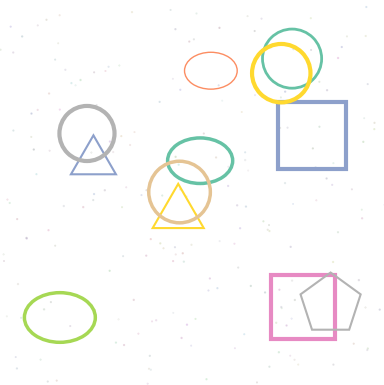[{"shape": "circle", "thickness": 2, "radius": 0.38, "center": [0.759, 0.848]}, {"shape": "oval", "thickness": 2.5, "radius": 0.42, "center": [0.52, 0.583]}, {"shape": "oval", "thickness": 1, "radius": 0.34, "center": [0.548, 0.816]}, {"shape": "triangle", "thickness": 1.5, "radius": 0.34, "center": [0.243, 0.581]}, {"shape": "square", "thickness": 3, "radius": 0.44, "center": [0.81, 0.649]}, {"shape": "square", "thickness": 3, "radius": 0.42, "center": [0.787, 0.202]}, {"shape": "oval", "thickness": 2.5, "radius": 0.46, "center": [0.155, 0.175]}, {"shape": "circle", "thickness": 3, "radius": 0.38, "center": [0.731, 0.81]}, {"shape": "triangle", "thickness": 1.5, "radius": 0.38, "center": [0.463, 0.446]}, {"shape": "circle", "thickness": 2.5, "radius": 0.4, "center": [0.466, 0.501]}, {"shape": "pentagon", "thickness": 1.5, "radius": 0.41, "center": [0.859, 0.21]}, {"shape": "circle", "thickness": 3, "radius": 0.36, "center": [0.226, 0.653]}]